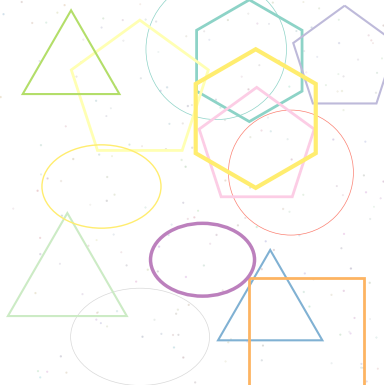[{"shape": "hexagon", "thickness": 2, "radius": 0.79, "center": [0.648, 0.842]}, {"shape": "circle", "thickness": 0.5, "radius": 0.91, "center": [0.562, 0.872]}, {"shape": "pentagon", "thickness": 2, "radius": 0.94, "center": [0.363, 0.761]}, {"shape": "pentagon", "thickness": 1.5, "radius": 0.7, "center": [0.895, 0.845]}, {"shape": "circle", "thickness": 0.5, "radius": 0.81, "center": [0.756, 0.552]}, {"shape": "triangle", "thickness": 1.5, "radius": 0.78, "center": [0.702, 0.194]}, {"shape": "square", "thickness": 2, "radius": 0.75, "center": [0.796, 0.128]}, {"shape": "triangle", "thickness": 1.5, "radius": 0.73, "center": [0.185, 0.828]}, {"shape": "pentagon", "thickness": 2, "radius": 0.79, "center": [0.667, 0.616]}, {"shape": "oval", "thickness": 0.5, "radius": 0.9, "center": [0.364, 0.125]}, {"shape": "oval", "thickness": 2.5, "radius": 0.68, "center": [0.526, 0.325]}, {"shape": "triangle", "thickness": 1.5, "radius": 0.89, "center": [0.175, 0.268]}, {"shape": "hexagon", "thickness": 3, "radius": 0.9, "center": [0.664, 0.692]}, {"shape": "oval", "thickness": 1, "radius": 0.77, "center": [0.264, 0.516]}]